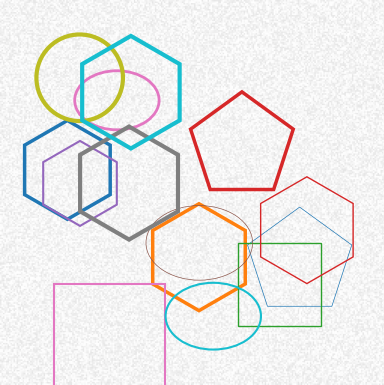[{"shape": "hexagon", "thickness": 2.5, "radius": 0.64, "center": [0.175, 0.559]}, {"shape": "pentagon", "thickness": 0.5, "radius": 0.71, "center": [0.778, 0.32]}, {"shape": "hexagon", "thickness": 2.5, "radius": 0.69, "center": [0.517, 0.332]}, {"shape": "square", "thickness": 1, "radius": 0.54, "center": [0.725, 0.261]}, {"shape": "hexagon", "thickness": 1, "radius": 0.69, "center": [0.797, 0.402]}, {"shape": "pentagon", "thickness": 2.5, "radius": 0.7, "center": [0.628, 0.621]}, {"shape": "hexagon", "thickness": 1.5, "radius": 0.55, "center": [0.208, 0.524]}, {"shape": "oval", "thickness": 0.5, "radius": 0.69, "center": [0.518, 0.369]}, {"shape": "oval", "thickness": 2, "radius": 0.55, "center": [0.304, 0.74]}, {"shape": "square", "thickness": 1.5, "radius": 0.72, "center": [0.284, 0.119]}, {"shape": "hexagon", "thickness": 3, "radius": 0.73, "center": [0.335, 0.524]}, {"shape": "circle", "thickness": 3, "radius": 0.56, "center": [0.207, 0.798]}, {"shape": "hexagon", "thickness": 3, "radius": 0.73, "center": [0.34, 0.76]}, {"shape": "oval", "thickness": 1.5, "radius": 0.62, "center": [0.554, 0.179]}]